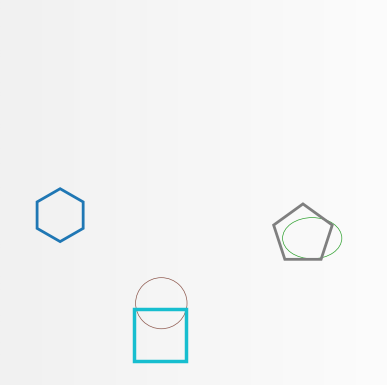[{"shape": "hexagon", "thickness": 2, "radius": 0.34, "center": [0.155, 0.441]}, {"shape": "oval", "thickness": 0.5, "radius": 0.38, "center": [0.806, 0.381]}, {"shape": "circle", "thickness": 0.5, "radius": 0.33, "center": [0.416, 0.212]}, {"shape": "pentagon", "thickness": 2, "radius": 0.4, "center": [0.782, 0.391]}, {"shape": "square", "thickness": 2.5, "radius": 0.34, "center": [0.412, 0.13]}]